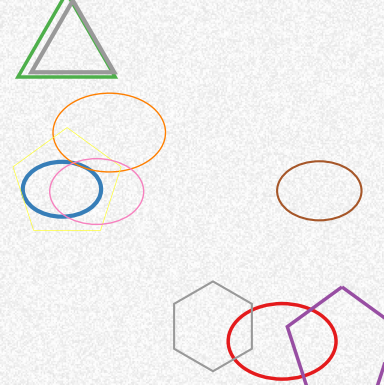[{"shape": "oval", "thickness": 2.5, "radius": 0.7, "center": [0.733, 0.113]}, {"shape": "oval", "thickness": 3, "radius": 0.51, "center": [0.161, 0.508]}, {"shape": "triangle", "thickness": 2.5, "radius": 0.73, "center": [0.173, 0.873]}, {"shape": "pentagon", "thickness": 2.5, "radius": 0.75, "center": [0.888, 0.105]}, {"shape": "oval", "thickness": 1, "radius": 0.73, "center": [0.284, 0.656]}, {"shape": "pentagon", "thickness": 0.5, "radius": 0.74, "center": [0.174, 0.521]}, {"shape": "oval", "thickness": 1.5, "radius": 0.55, "center": [0.829, 0.504]}, {"shape": "oval", "thickness": 1, "radius": 0.61, "center": [0.251, 0.502]}, {"shape": "triangle", "thickness": 3, "radius": 0.62, "center": [0.189, 0.874]}, {"shape": "hexagon", "thickness": 1.5, "radius": 0.58, "center": [0.553, 0.152]}]